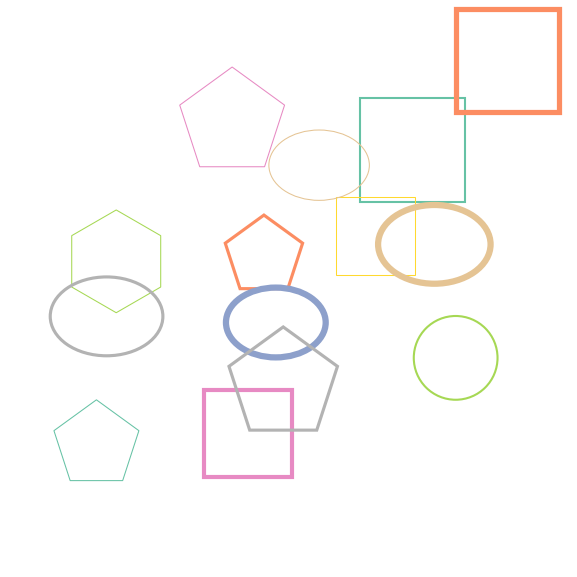[{"shape": "square", "thickness": 1, "radius": 0.45, "center": [0.715, 0.739]}, {"shape": "pentagon", "thickness": 0.5, "radius": 0.39, "center": [0.167, 0.229]}, {"shape": "pentagon", "thickness": 1.5, "radius": 0.35, "center": [0.457, 0.556]}, {"shape": "square", "thickness": 2.5, "radius": 0.45, "center": [0.879, 0.894]}, {"shape": "oval", "thickness": 3, "radius": 0.43, "center": [0.478, 0.441]}, {"shape": "pentagon", "thickness": 0.5, "radius": 0.48, "center": [0.402, 0.788]}, {"shape": "square", "thickness": 2, "radius": 0.38, "center": [0.43, 0.248]}, {"shape": "hexagon", "thickness": 0.5, "radius": 0.44, "center": [0.201, 0.547]}, {"shape": "circle", "thickness": 1, "radius": 0.36, "center": [0.789, 0.379]}, {"shape": "square", "thickness": 0.5, "radius": 0.34, "center": [0.65, 0.59]}, {"shape": "oval", "thickness": 0.5, "radius": 0.44, "center": [0.553, 0.713]}, {"shape": "oval", "thickness": 3, "radius": 0.49, "center": [0.752, 0.576]}, {"shape": "pentagon", "thickness": 1.5, "radius": 0.49, "center": [0.49, 0.334]}, {"shape": "oval", "thickness": 1.5, "radius": 0.49, "center": [0.185, 0.451]}]